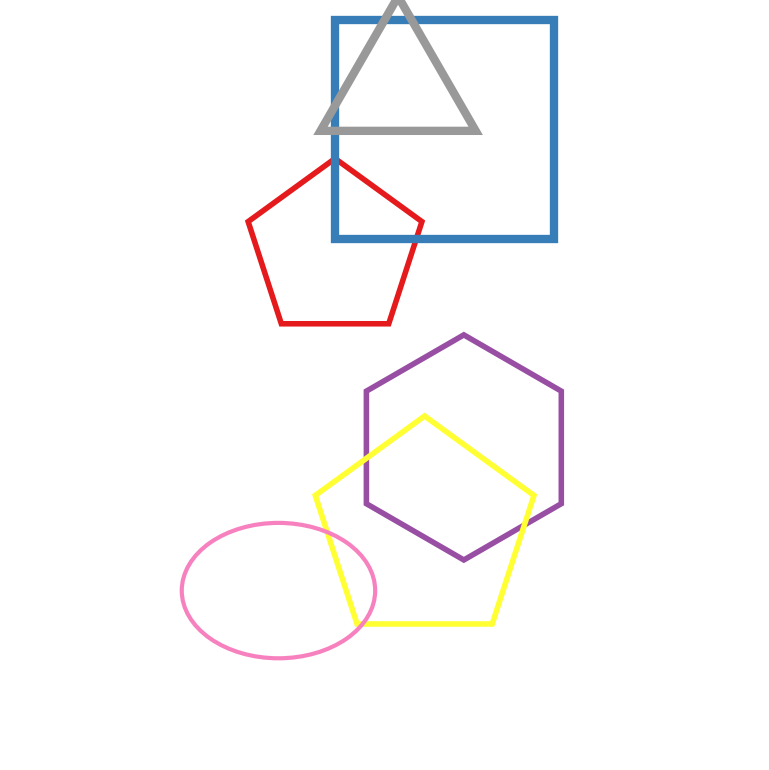[{"shape": "pentagon", "thickness": 2, "radius": 0.59, "center": [0.435, 0.676]}, {"shape": "square", "thickness": 3, "radius": 0.71, "center": [0.577, 0.832]}, {"shape": "hexagon", "thickness": 2, "radius": 0.73, "center": [0.602, 0.419]}, {"shape": "pentagon", "thickness": 2, "radius": 0.75, "center": [0.551, 0.31]}, {"shape": "oval", "thickness": 1.5, "radius": 0.63, "center": [0.362, 0.233]}, {"shape": "triangle", "thickness": 3, "radius": 0.58, "center": [0.517, 0.888]}]